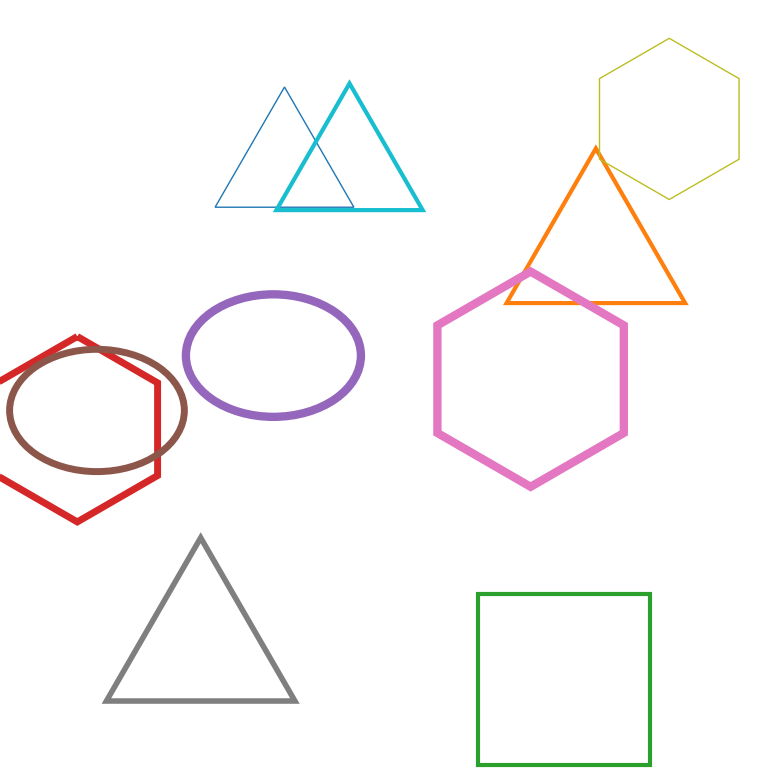[{"shape": "triangle", "thickness": 0.5, "radius": 0.52, "center": [0.369, 0.783]}, {"shape": "triangle", "thickness": 1.5, "radius": 0.67, "center": [0.774, 0.673]}, {"shape": "square", "thickness": 1.5, "radius": 0.56, "center": [0.732, 0.118]}, {"shape": "hexagon", "thickness": 2.5, "radius": 0.6, "center": [0.1, 0.443]}, {"shape": "oval", "thickness": 3, "radius": 0.57, "center": [0.355, 0.538]}, {"shape": "oval", "thickness": 2.5, "radius": 0.57, "center": [0.126, 0.467]}, {"shape": "hexagon", "thickness": 3, "radius": 0.7, "center": [0.689, 0.508]}, {"shape": "triangle", "thickness": 2, "radius": 0.71, "center": [0.261, 0.16]}, {"shape": "hexagon", "thickness": 0.5, "radius": 0.52, "center": [0.869, 0.846]}, {"shape": "triangle", "thickness": 1.5, "radius": 0.55, "center": [0.454, 0.782]}]